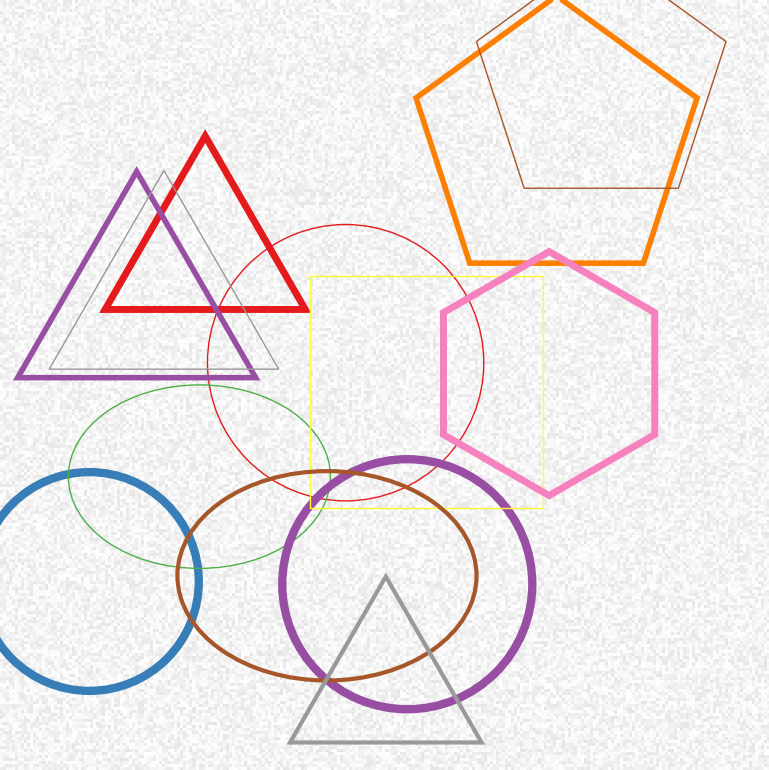[{"shape": "triangle", "thickness": 2.5, "radius": 0.75, "center": [0.267, 0.673]}, {"shape": "circle", "thickness": 0.5, "radius": 0.9, "center": [0.449, 0.529]}, {"shape": "circle", "thickness": 3, "radius": 0.71, "center": [0.116, 0.245]}, {"shape": "oval", "thickness": 0.5, "radius": 0.85, "center": [0.259, 0.381]}, {"shape": "circle", "thickness": 3, "radius": 0.81, "center": [0.529, 0.241]}, {"shape": "triangle", "thickness": 2, "radius": 0.89, "center": [0.178, 0.599]}, {"shape": "pentagon", "thickness": 2, "radius": 0.96, "center": [0.723, 0.813]}, {"shape": "square", "thickness": 0.5, "radius": 0.75, "center": [0.554, 0.491]}, {"shape": "oval", "thickness": 1.5, "radius": 0.97, "center": [0.425, 0.252]}, {"shape": "pentagon", "thickness": 0.5, "radius": 0.85, "center": [0.781, 0.893]}, {"shape": "hexagon", "thickness": 2.5, "radius": 0.79, "center": [0.713, 0.515]}, {"shape": "triangle", "thickness": 1.5, "radius": 0.72, "center": [0.501, 0.108]}, {"shape": "triangle", "thickness": 0.5, "radius": 0.86, "center": [0.213, 0.607]}]